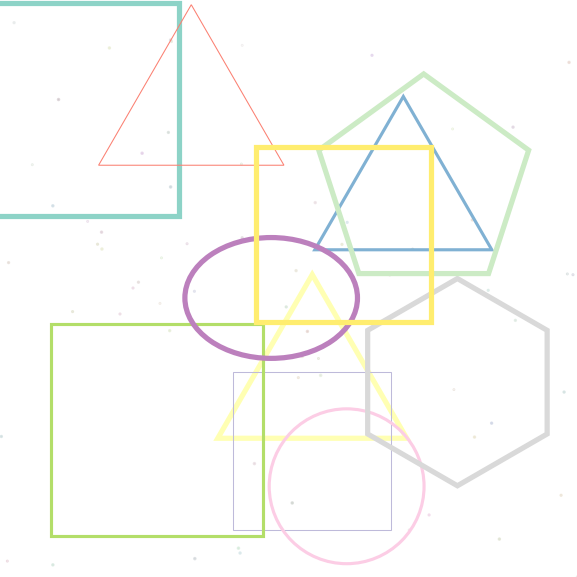[{"shape": "square", "thickness": 2.5, "radius": 0.92, "center": [0.126, 0.809]}, {"shape": "triangle", "thickness": 2.5, "radius": 0.94, "center": [0.541, 0.335]}, {"shape": "square", "thickness": 0.5, "radius": 0.68, "center": [0.541, 0.217]}, {"shape": "triangle", "thickness": 0.5, "radius": 0.93, "center": [0.331, 0.806]}, {"shape": "triangle", "thickness": 1.5, "radius": 0.88, "center": [0.698, 0.655]}, {"shape": "square", "thickness": 1.5, "radius": 0.92, "center": [0.272, 0.254]}, {"shape": "circle", "thickness": 1.5, "radius": 0.67, "center": [0.6, 0.157]}, {"shape": "hexagon", "thickness": 2.5, "radius": 0.9, "center": [0.792, 0.337]}, {"shape": "oval", "thickness": 2.5, "radius": 0.75, "center": [0.47, 0.483]}, {"shape": "pentagon", "thickness": 2.5, "radius": 0.96, "center": [0.734, 0.68]}, {"shape": "square", "thickness": 2.5, "radius": 0.75, "center": [0.595, 0.593]}]